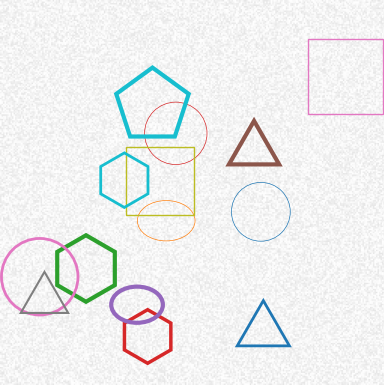[{"shape": "circle", "thickness": 0.5, "radius": 0.38, "center": [0.678, 0.45]}, {"shape": "triangle", "thickness": 2, "radius": 0.39, "center": [0.684, 0.141]}, {"shape": "oval", "thickness": 0.5, "radius": 0.37, "center": [0.432, 0.427]}, {"shape": "hexagon", "thickness": 3, "radius": 0.43, "center": [0.223, 0.303]}, {"shape": "hexagon", "thickness": 2.5, "radius": 0.35, "center": [0.383, 0.126]}, {"shape": "circle", "thickness": 0.5, "radius": 0.41, "center": [0.457, 0.654]}, {"shape": "oval", "thickness": 3, "radius": 0.34, "center": [0.356, 0.209]}, {"shape": "triangle", "thickness": 3, "radius": 0.38, "center": [0.66, 0.611]}, {"shape": "square", "thickness": 1, "radius": 0.49, "center": [0.898, 0.801]}, {"shape": "circle", "thickness": 2, "radius": 0.5, "center": [0.103, 0.281]}, {"shape": "triangle", "thickness": 1.5, "radius": 0.36, "center": [0.116, 0.223]}, {"shape": "square", "thickness": 1, "radius": 0.44, "center": [0.415, 0.53]}, {"shape": "hexagon", "thickness": 2, "radius": 0.35, "center": [0.323, 0.532]}, {"shape": "pentagon", "thickness": 3, "radius": 0.49, "center": [0.396, 0.725]}]